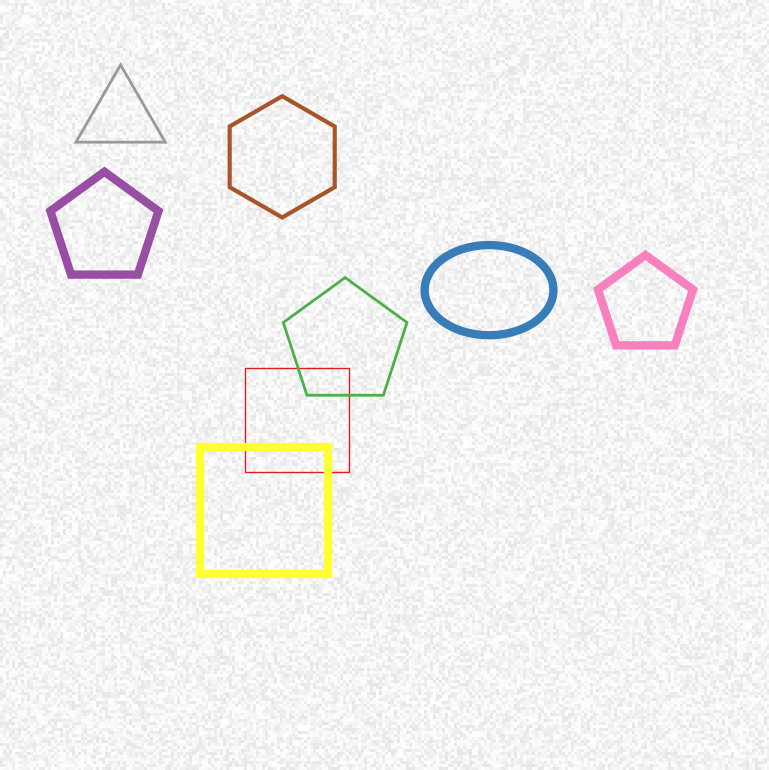[{"shape": "square", "thickness": 0.5, "radius": 0.34, "center": [0.385, 0.454]}, {"shape": "oval", "thickness": 3, "radius": 0.42, "center": [0.635, 0.623]}, {"shape": "pentagon", "thickness": 1, "radius": 0.42, "center": [0.448, 0.555]}, {"shape": "pentagon", "thickness": 3, "radius": 0.37, "center": [0.136, 0.703]}, {"shape": "square", "thickness": 3, "radius": 0.41, "center": [0.343, 0.337]}, {"shape": "hexagon", "thickness": 1.5, "radius": 0.39, "center": [0.366, 0.796]}, {"shape": "pentagon", "thickness": 3, "radius": 0.32, "center": [0.838, 0.604]}, {"shape": "triangle", "thickness": 1, "radius": 0.33, "center": [0.157, 0.849]}]